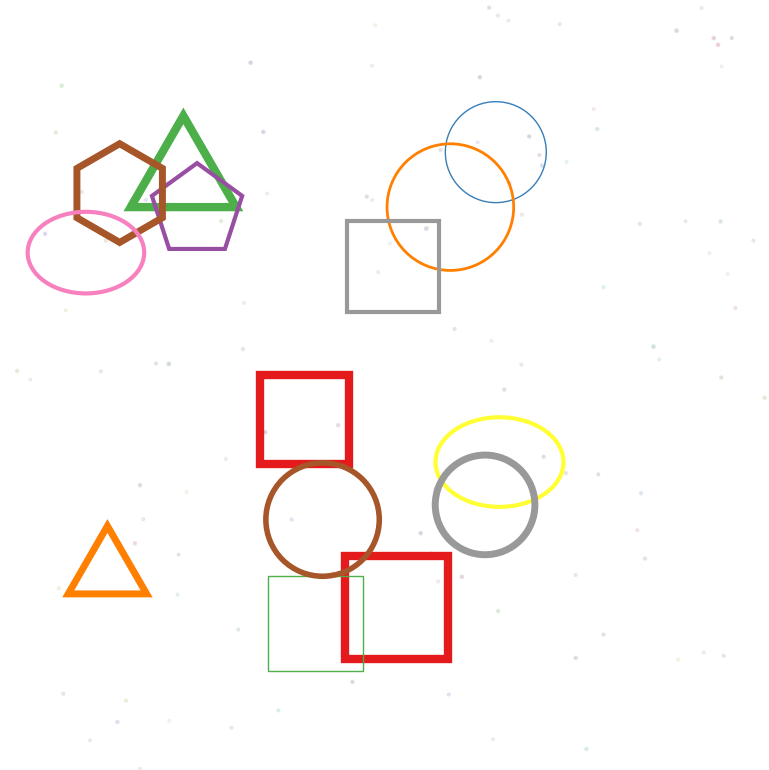[{"shape": "square", "thickness": 3, "radius": 0.29, "center": [0.396, 0.456]}, {"shape": "square", "thickness": 3, "radius": 0.33, "center": [0.515, 0.211]}, {"shape": "circle", "thickness": 0.5, "radius": 0.33, "center": [0.644, 0.802]}, {"shape": "square", "thickness": 0.5, "radius": 0.31, "center": [0.409, 0.191]}, {"shape": "triangle", "thickness": 3, "radius": 0.39, "center": [0.238, 0.771]}, {"shape": "pentagon", "thickness": 1.5, "radius": 0.31, "center": [0.256, 0.727]}, {"shape": "circle", "thickness": 1, "radius": 0.41, "center": [0.585, 0.731]}, {"shape": "triangle", "thickness": 2.5, "radius": 0.29, "center": [0.14, 0.258]}, {"shape": "oval", "thickness": 1.5, "radius": 0.42, "center": [0.649, 0.4]}, {"shape": "circle", "thickness": 2, "radius": 0.37, "center": [0.419, 0.325]}, {"shape": "hexagon", "thickness": 2.5, "radius": 0.32, "center": [0.155, 0.749]}, {"shape": "oval", "thickness": 1.5, "radius": 0.38, "center": [0.112, 0.672]}, {"shape": "circle", "thickness": 2.5, "radius": 0.32, "center": [0.63, 0.344]}, {"shape": "square", "thickness": 1.5, "radius": 0.3, "center": [0.51, 0.654]}]